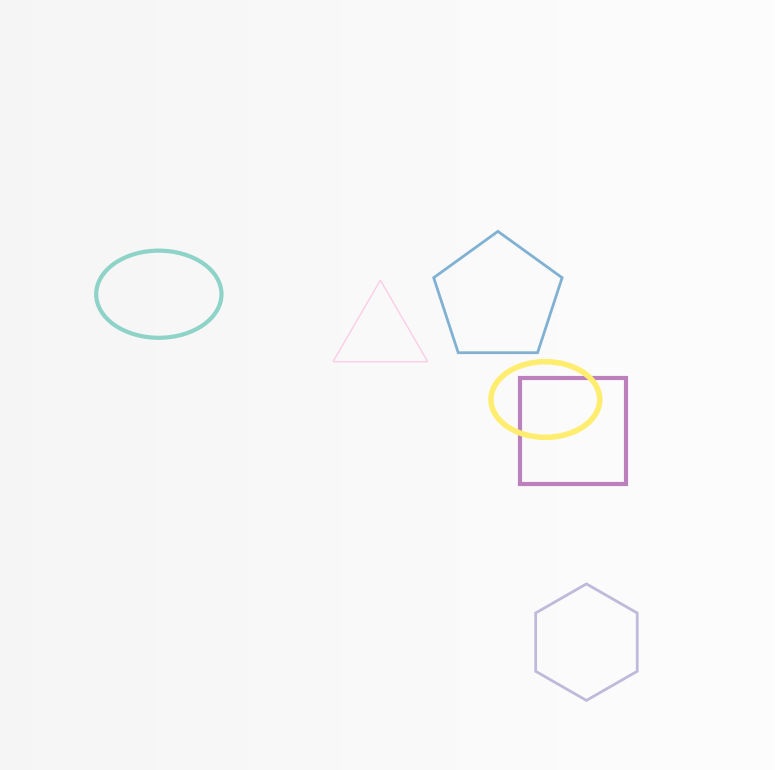[{"shape": "oval", "thickness": 1.5, "radius": 0.4, "center": [0.205, 0.618]}, {"shape": "hexagon", "thickness": 1, "radius": 0.38, "center": [0.757, 0.166]}, {"shape": "pentagon", "thickness": 1, "radius": 0.44, "center": [0.642, 0.612]}, {"shape": "triangle", "thickness": 0.5, "radius": 0.35, "center": [0.491, 0.566]}, {"shape": "square", "thickness": 1.5, "radius": 0.34, "center": [0.739, 0.44]}, {"shape": "oval", "thickness": 2, "radius": 0.35, "center": [0.704, 0.481]}]